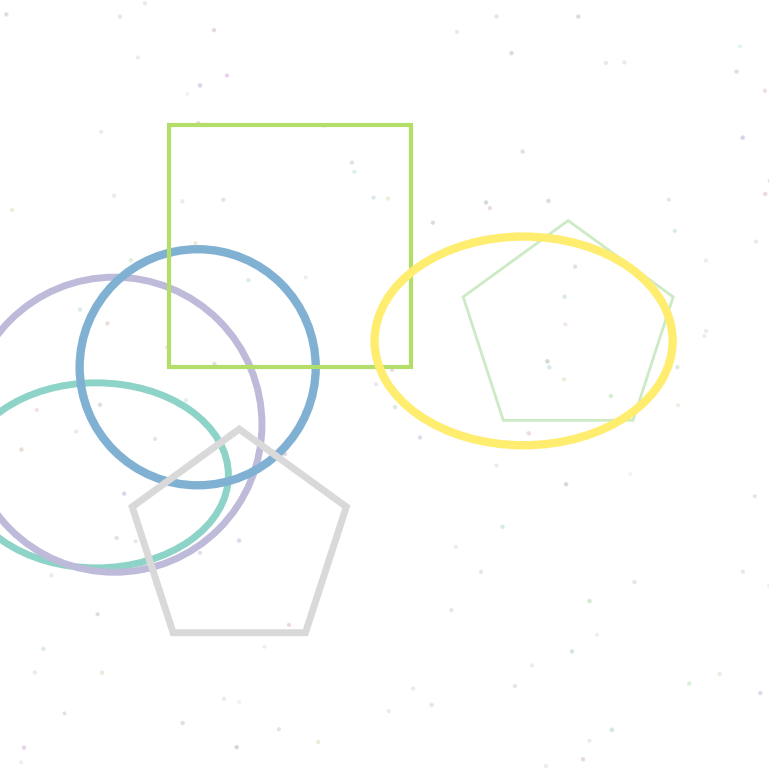[{"shape": "oval", "thickness": 2.5, "radius": 0.86, "center": [0.125, 0.383]}, {"shape": "circle", "thickness": 2.5, "radius": 0.96, "center": [0.149, 0.448]}, {"shape": "circle", "thickness": 3, "radius": 0.77, "center": [0.257, 0.523]}, {"shape": "square", "thickness": 1.5, "radius": 0.79, "center": [0.377, 0.68]}, {"shape": "pentagon", "thickness": 2.5, "radius": 0.73, "center": [0.311, 0.297]}, {"shape": "pentagon", "thickness": 1, "radius": 0.72, "center": [0.738, 0.57]}, {"shape": "oval", "thickness": 3, "radius": 0.97, "center": [0.68, 0.557]}]